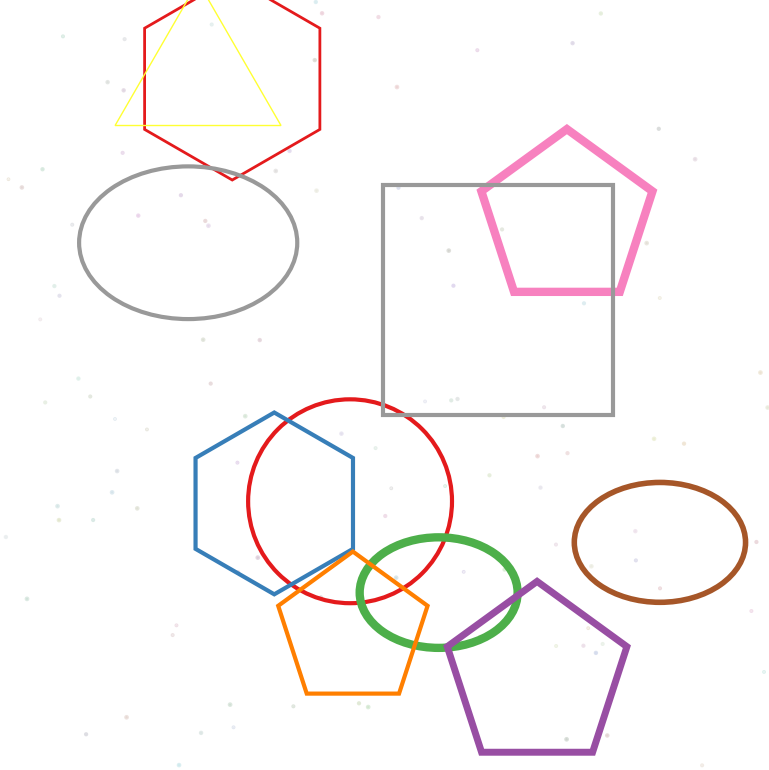[{"shape": "hexagon", "thickness": 1, "radius": 0.66, "center": [0.302, 0.898]}, {"shape": "circle", "thickness": 1.5, "radius": 0.66, "center": [0.455, 0.349]}, {"shape": "hexagon", "thickness": 1.5, "radius": 0.59, "center": [0.356, 0.346]}, {"shape": "oval", "thickness": 3, "radius": 0.51, "center": [0.57, 0.23]}, {"shape": "pentagon", "thickness": 2.5, "radius": 0.61, "center": [0.698, 0.122]}, {"shape": "pentagon", "thickness": 1.5, "radius": 0.51, "center": [0.458, 0.182]}, {"shape": "triangle", "thickness": 0.5, "radius": 0.62, "center": [0.257, 0.899]}, {"shape": "oval", "thickness": 2, "radius": 0.56, "center": [0.857, 0.296]}, {"shape": "pentagon", "thickness": 3, "radius": 0.58, "center": [0.736, 0.715]}, {"shape": "oval", "thickness": 1.5, "radius": 0.71, "center": [0.244, 0.685]}, {"shape": "square", "thickness": 1.5, "radius": 0.75, "center": [0.647, 0.61]}]